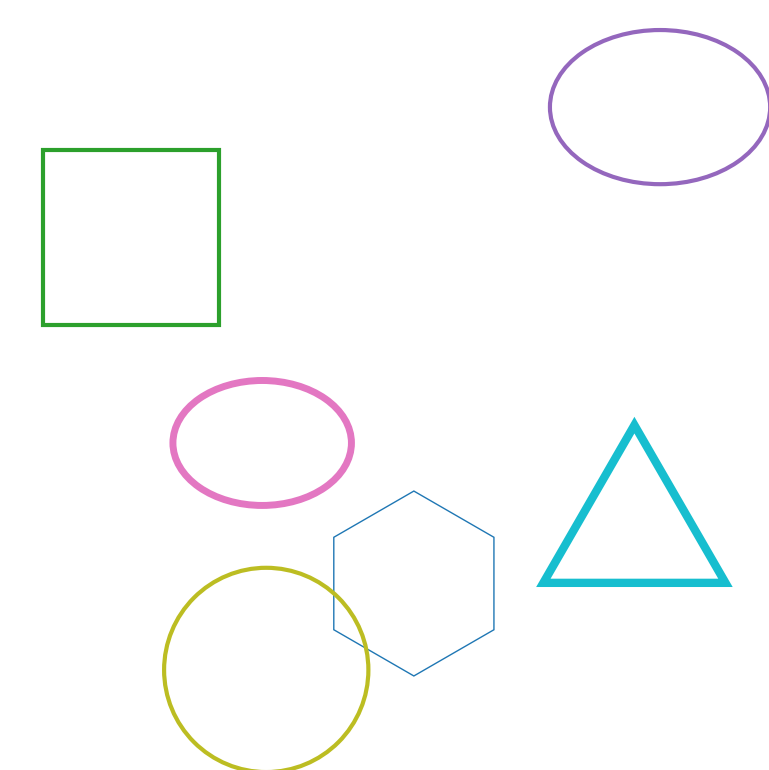[{"shape": "hexagon", "thickness": 0.5, "radius": 0.6, "center": [0.537, 0.242]}, {"shape": "square", "thickness": 1.5, "radius": 0.57, "center": [0.17, 0.692]}, {"shape": "oval", "thickness": 1.5, "radius": 0.72, "center": [0.857, 0.861]}, {"shape": "oval", "thickness": 2.5, "radius": 0.58, "center": [0.34, 0.425]}, {"shape": "circle", "thickness": 1.5, "radius": 0.66, "center": [0.346, 0.13]}, {"shape": "triangle", "thickness": 3, "radius": 0.68, "center": [0.824, 0.311]}]